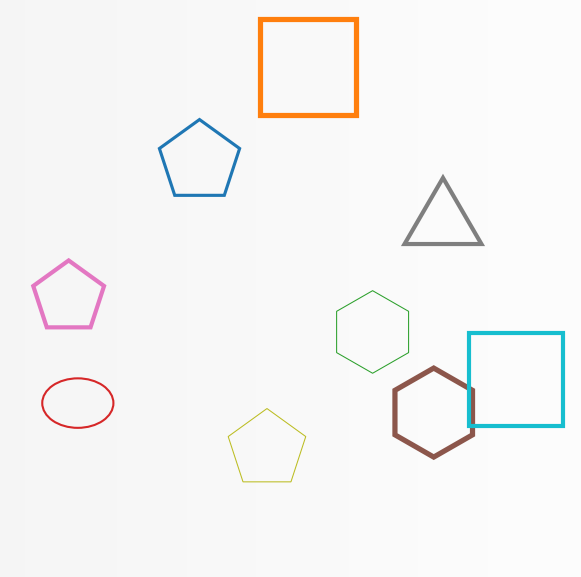[{"shape": "pentagon", "thickness": 1.5, "radius": 0.36, "center": [0.343, 0.72]}, {"shape": "square", "thickness": 2.5, "radius": 0.41, "center": [0.53, 0.883]}, {"shape": "hexagon", "thickness": 0.5, "radius": 0.36, "center": [0.641, 0.424]}, {"shape": "oval", "thickness": 1, "radius": 0.31, "center": [0.134, 0.301]}, {"shape": "hexagon", "thickness": 2.5, "radius": 0.39, "center": [0.746, 0.285]}, {"shape": "pentagon", "thickness": 2, "radius": 0.32, "center": [0.118, 0.484]}, {"shape": "triangle", "thickness": 2, "radius": 0.38, "center": [0.762, 0.615]}, {"shape": "pentagon", "thickness": 0.5, "radius": 0.35, "center": [0.459, 0.222]}, {"shape": "square", "thickness": 2, "radius": 0.4, "center": [0.887, 0.343]}]